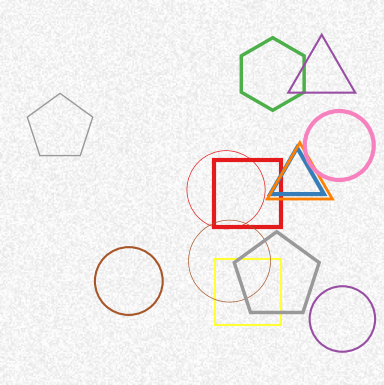[{"shape": "circle", "thickness": 0.5, "radius": 0.51, "center": [0.587, 0.507]}, {"shape": "square", "thickness": 3, "radius": 0.44, "center": [0.643, 0.497]}, {"shape": "triangle", "thickness": 3, "radius": 0.4, "center": [0.772, 0.536]}, {"shape": "hexagon", "thickness": 2.5, "radius": 0.47, "center": [0.708, 0.808]}, {"shape": "triangle", "thickness": 1.5, "radius": 0.5, "center": [0.836, 0.81]}, {"shape": "circle", "thickness": 1.5, "radius": 0.43, "center": [0.889, 0.171]}, {"shape": "triangle", "thickness": 2, "radius": 0.49, "center": [0.779, 0.532]}, {"shape": "square", "thickness": 1.5, "radius": 0.43, "center": [0.644, 0.242]}, {"shape": "circle", "thickness": 0.5, "radius": 0.53, "center": [0.596, 0.322]}, {"shape": "circle", "thickness": 1.5, "radius": 0.44, "center": [0.335, 0.27]}, {"shape": "circle", "thickness": 3, "radius": 0.45, "center": [0.881, 0.622]}, {"shape": "pentagon", "thickness": 2.5, "radius": 0.58, "center": [0.719, 0.282]}, {"shape": "pentagon", "thickness": 1, "radius": 0.45, "center": [0.156, 0.668]}]